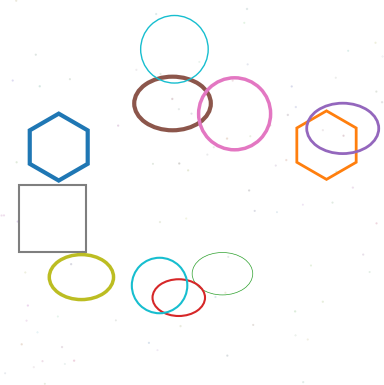[{"shape": "hexagon", "thickness": 3, "radius": 0.43, "center": [0.153, 0.618]}, {"shape": "hexagon", "thickness": 2, "radius": 0.45, "center": [0.848, 0.623]}, {"shape": "oval", "thickness": 0.5, "radius": 0.39, "center": [0.578, 0.289]}, {"shape": "oval", "thickness": 1.5, "radius": 0.34, "center": [0.464, 0.227]}, {"shape": "oval", "thickness": 2, "radius": 0.47, "center": [0.89, 0.667]}, {"shape": "oval", "thickness": 3, "radius": 0.5, "center": [0.448, 0.731]}, {"shape": "circle", "thickness": 2.5, "radius": 0.47, "center": [0.609, 0.704]}, {"shape": "square", "thickness": 1.5, "radius": 0.43, "center": [0.136, 0.433]}, {"shape": "oval", "thickness": 2.5, "radius": 0.42, "center": [0.211, 0.28]}, {"shape": "circle", "thickness": 1.5, "radius": 0.36, "center": [0.414, 0.258]}, {"shape": "circle", "thickness": 1, "radius": 0.44, "center": [0.453, 0.872]}]